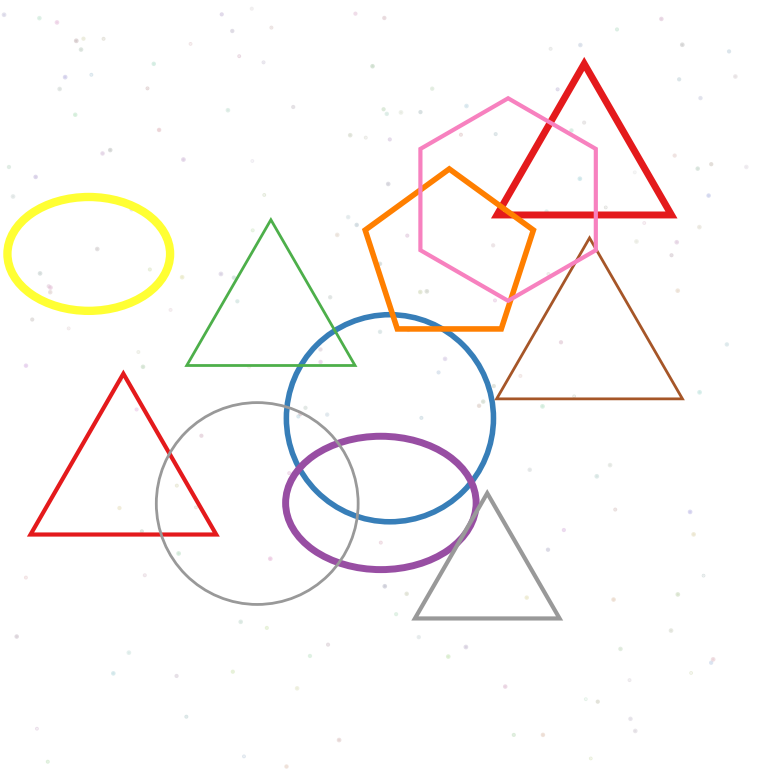[{"shape": "triangle", "thickness": 1.5, "radius": 0.7, "center": [0.16, 0.375]}, {"shape": "triangle", "thickness": 2.5, "radius": 0.65, "center": [0.759, 0.786]}, {"shape": "circle", "thickness": 2, "radius": 0.67, "center": [0.506, 0.457]}, {"shape": "triangle", "thickness": 1, "radius": 0.63, "center": [0.352, 0.588]}, {"shape": "oval", "thickness": 2.5, "radius": 0.62, "center": [0.495, 0.347]}, {"shape": "pentagon", "thickness": 2, "radius": 0.57, "center": [0.583, 0.666]}, {"shape": "oval", "thickness": 3, "radius": 0.53, "center": [0.115, 0.67]}, {"shape": "triangle", "thickness": 1, "radius": 0.7, "center": [0.766, 0.552]}, {"shape": "hexagon", "thickness": 1.5, "radius": 0.66, "center": [0.66, 0.741]}, {"shape": "circle", "thickness": 1, "radius": 0.66, "center": [0.334, 0.346]}, {"shape": "triangle", "thickness": 1.5, "radius": 0.54, "center": [0.633, 0.251]}]